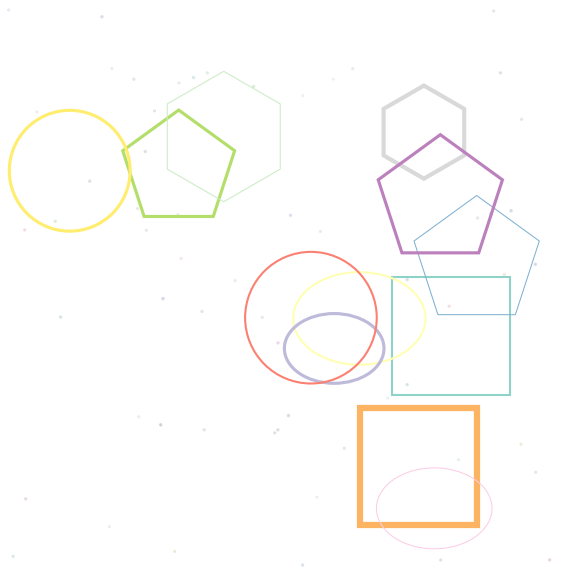[{"shape": "square", "thickness": 1, "radius": 0.51, "center": [0.781, 0.417]}, {"shape": "oval", "thickness": 1, "radius": 0.57, "center": [0.622, 0.448]}, {"shape": "oval", "thickness": 1.5, "radius": 0.43, "center": [0.579, 0.396]}, {"shape": "circle", "thickness": 1, "radius": 0.57, "center": [0.538, 0.449]}, {"shape": "pentagon", "thickness": 0.5, "radius": 0.57, "center": [0.825, 0.547]}, {"shape": "square", "thickness": 3, "radius": 0.51, "center": [0.725, 0.191]}, {"shape": "pentagon", "thickness": 1.5, "radius": 0.51, "center": [0.309, 0.707]}, {"shape": "oval", "thickness": 0.5, "radius": 0.5, "center": [0.752, 0.119]}, {"shape": "hexagon", "thickness": 2, "radius": 0.4, "center": [0.734, 0.77]}, {"shape": "pentagon", "thickness": 1.5, "radius": 0.57, "center": [0.762, 0.653]}, {"shape": "hexagon", "thickness": 0.5, "radius": 0.56, "center": [0.387, 0.763]}, {"shape": "circle", "thickness": 1.5, "radius": 0.52, "center": [0.121, 0.703]}]